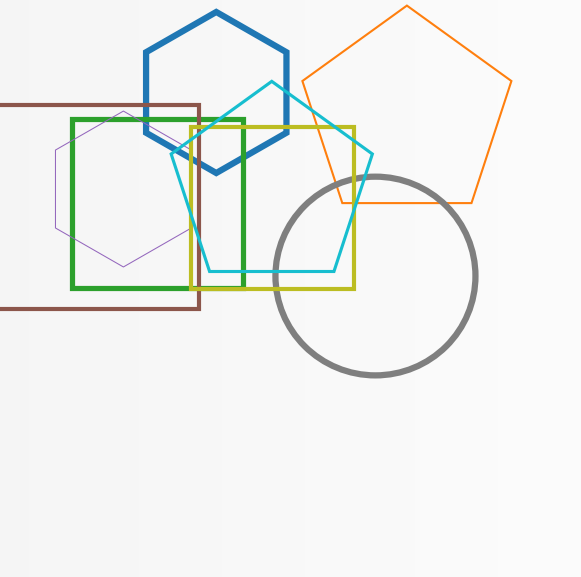[{"shape": "hexagon", "thickness": 3, "radius": 0.7, "center": [0.372, 0.839]}, {"shape": "pentagon", "thickness": 1, "radius": 0.95, "center": [0.7, 0.8]}, {"shape": "square", "thickness": 2.5, "radius": 0.73, "center": [0.271, 0.647]}, {"shape": "hexagon", "thickness": 0.5, "radius": 0.67, "center": [0.212, 0.672]}, {"shape": "square", "thickness": 2, "radius": 0.88, "center": [0.167, 0.641]}, {"shape": "circle", "thickness": 3, "radius": 0.86, "center": [0.646, 0.521]}, {"shape": "square", "thickness": 2, "radius": 0.7, "center": [0.469, 0.638]}, {"shape": "pentagon", "thickness": 1.5, "radius": 0.91, "center": [0.468, 0.676]}]